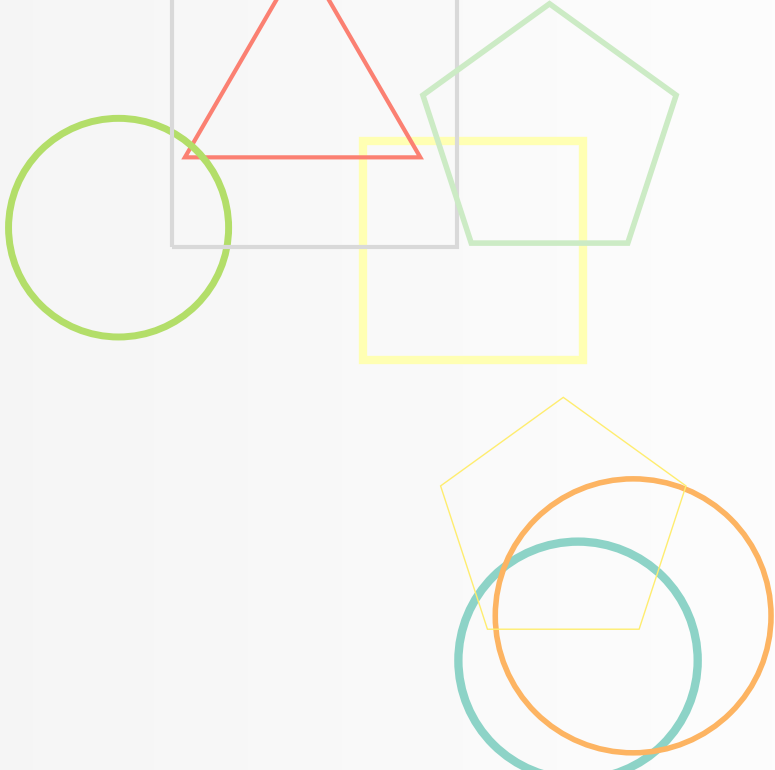[{"shape": "circle", "thickness": 3, "radius": 0.77, "center": [0.746, 0.142]}, {"shape": "square", "thickness": 3, "radius": 0.71, "center": [0.61, 0.674]}, {"shape": "triangle", "thickness": 1.5, "radius": 0.88, "center": [0.39, 0.883]}, {"shape": "circle", "thickness": 2, "radius": 0.89, "center": [0.817, 0.2]}, {"shape": "circle", "thickness": 2.5, "radius": 0.71, "center": [0.153, 0.704]}, {"shape": "square", "thickness": 1.5, "radius": 0.92, "center": [0.405, 0.863]}, {"shape": "pentagon", "thickness": 2, "radius": 0.86, "center": [0.709, 0.823]}, {"shape": "pentagon", "thickness": 0.5, "radius": 0.83, "center": [0.727, 0.317]}]